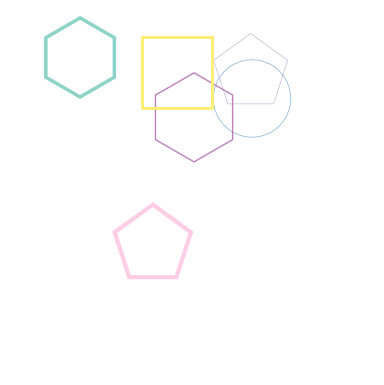[{"shape": "hexagon", "thickness": 2.5, "radius": 0.51, "center": [0.208, 0.851]}, {"shape": "pentagon", "thickness": 0.5, "radius": 0.5, "center": [0.651, 0.812]}, {"shape": "circle", "thickness": 0.5, "radius": 0.5, "center": [0.655, 0.744]}, {"shape": "pentagon", "thickness": 3, "radius": 0.52, "center": [0.397, 0.364]}, {"shape": "hexagon", "thickness": 1, "radius": 0.58, "center": [0.504, 0.695]}, {"shape": "square", "thickness": 2, "radius": 0.46, "center": [0.461, 0.812]}]